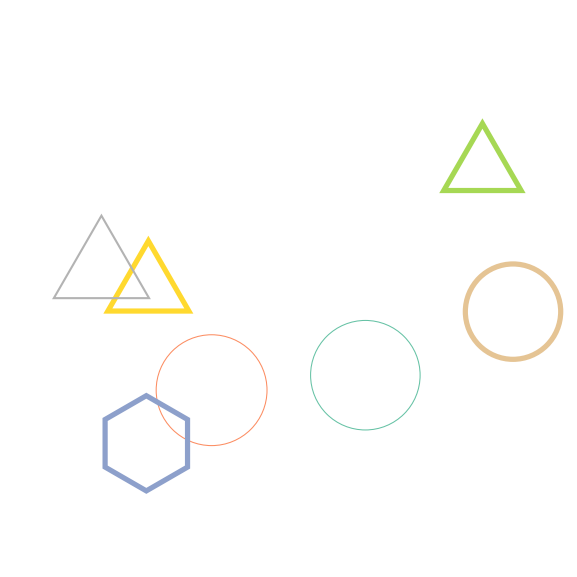[{"shape": "circle", "thickness": 0.5, "radius": 0.47, "center": [0.633, 0.349]}, {"shape": "circle", "thickness": 0.5, "radius": 0.48, "center": [0.366, 0.323]}, {"shape": "hexagon", "thickness": 2.5, "radius": 0.41, "center": [0.253, 0.232]}, {"shape": "triangle", "thickness": 2.5, "radius": 0.39, "center": [0.835, 0.708]}, {"shape": "triangle", "thickness": 2.5, "radius": 0.4, "center": [0.257, 0.501]}, {"shape": "circle", "thickness": 2.5, "radius": 0.41, "center": [0.888, 0.459]}, {"shape": "triangle", "thickness": 1, "radius": 0.48, "center": [0.176, 0.53]}]